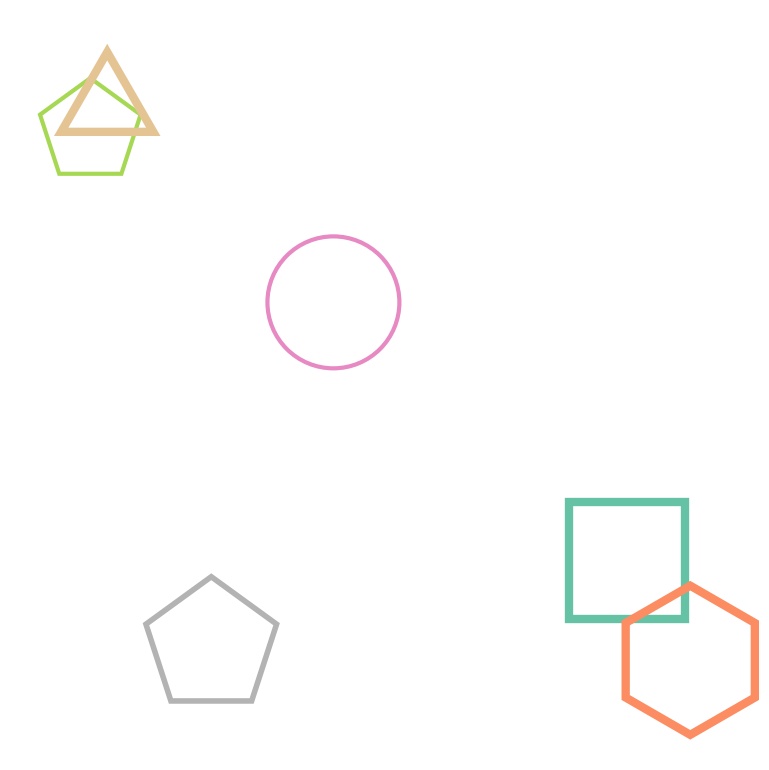[{"shape": "square", "thickness": 3, "radius": 0.38, "center": [0.814, 0.272]}, {"shape": "hexagon", "thickness": 3, "radius": 0.48, "center": [0.896, 0.143]}, {"shape": "circle", "thickness": 1.5, "radius": 0.43, "center": [0.433, 0.607]}, {"shape": "pentagon", "thickness": 1.5, "radius": 0.34, "center": [0.117, 0.83]}, {"shape": "triangle", "thickness": 3, "radius": 0.35, "center": [0.139, 0.863]}, {"shape": "pentagon", "thickness": 2, "radius": 0.45, "center": [0.274, 0.162]}]